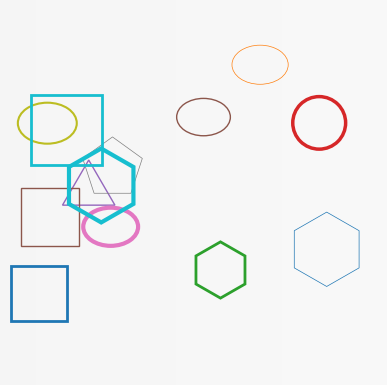[{"shape": "square", "thickness": 2, "radius": 0.36, "center": [0.101, 0.237]}, {"shape": "hexagon", "thickness": 0.5, "radius": 0.48, "center": [0.843, 0.352]}, {"shape": "oval", "thickness": 0.5, "radius": 0.36, "center": [0.671, 0.832]}, {"shape": "hexagon", "thickness": 2, "radius": 0.37, "center": [0.569, 0.299]}, {"shape": "circle", "thickness": 2.5, "radius": 0.34, "center": [0.824, 0.681]}, {"shape": "triangle", "thickness": 1, "radius": 0.39, "center": [0.229, 0.506]}, {"shape": "oval", "thickness": 1, "radius": 0.35, "center": [0.525, 0.696]}, {"shape": "square", "thickness": 1, "radius": 0.37, "center": [0.13, 0.436]}, {"shape": "oval", "thickness": 3, "radius": 0.35, "center": [0.286, 0.411]}, {"shape": "pentagon", "thickness": 0.5, "radius": 0.4, "center": [0.29, 0.563]}, {"shape": "oval", "thickness": 1.5, "radius": 0.38, "center": [0.122, 0.68]}, {"shape": "hexagon", "thickness": 3, "radius": 0.48, "center": [0.261, 0.518]}, {"shape": "square", "thickness": 2, "radius": 0.46, "center": [0.171, 0.662]}]